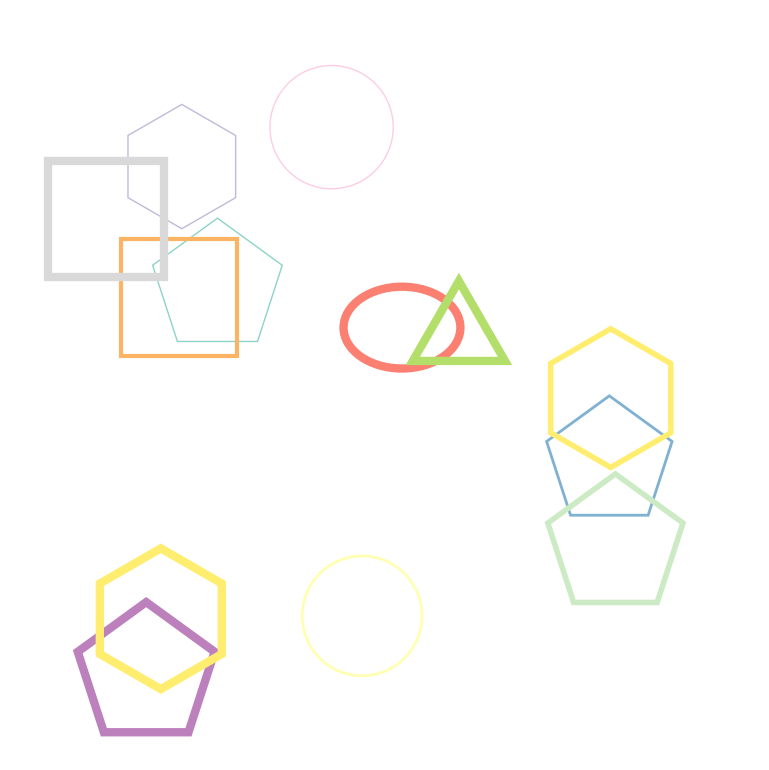[{"shape": "pentagon", "thickness": 0.5, "radius": 0.44, "center": [0.282, 0.628]}, {"shape": "circle", "thickness": 1, "radius": 0.39, "center": [0.47, 0.2]}, {"shape": "hexagon", "thickness": 0.5, "radius": 0.4, "center": [0.236, 0.784]}, {"shape": "oval", "thickness": 3, "radius": 0.38, "center": [0.522, 0.575]}, {"shape": "pentagon", "thickness": 1, "radius": 0.43, "center": [0.791, 0.4]}, {"shape": "square", "thickness": 1.5, "radius": 0.38, "center": [0.233, 0.614]}, {"shape": "triangle", "thickness": 3, "radius": 0.35, "center": [0.596, 0.566]}, {"shape": "circle", "thickness": 0.5, "radius": 0.4, "center": [0.431, 0.835]}, {"shape": "square", "thickness": 3, "radius": 0.38, "center": [0.138, 0.715]}, {"shape": "pentagon", "thickness": 3, "radius": 0.47, "center": [0.19, 0.125]}, {"shape": "pentagon", "thickness": 2, "radius": 0.46, "center": [0.799, 0.292]}, {"shape": "hexagon", "thickness": 3, "radius": 0.46, "center": [0.209, 0.196]}, {"shape": "hexagon", "thickness": 2, "radius": 0.45, "center": [0.793, 0.483]}]